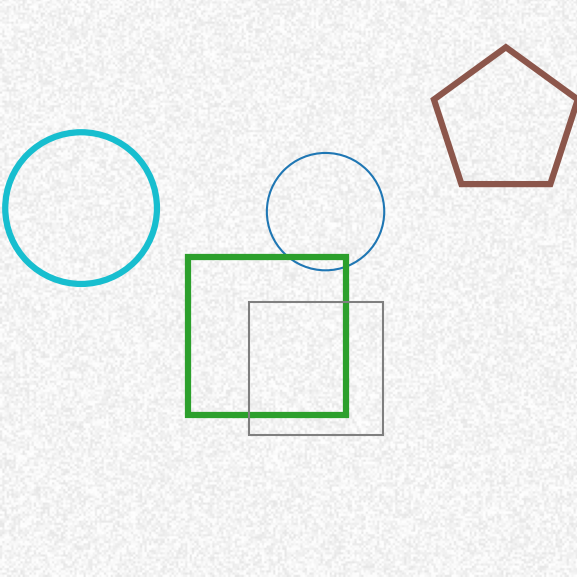[{"shape": "circle", "thickness": 1, "radius": 0.51, "center": [0.564, 0.633]}, {"shape": "square", "thickness": 3, "radius": 0.69, "center": [0.462, 0.417]}, {"shape": "pentagon", "thickness": 3, "radius": 0.65, "center": [0.876, 0.786]}, {"shape": "square", "thickness": 1, "radius": 0.58, "center": [0.547, 0.361]}, {"shape": "circle", "thickness": 3, "radius": 0.66, "center": [0.14, 0.639]}]